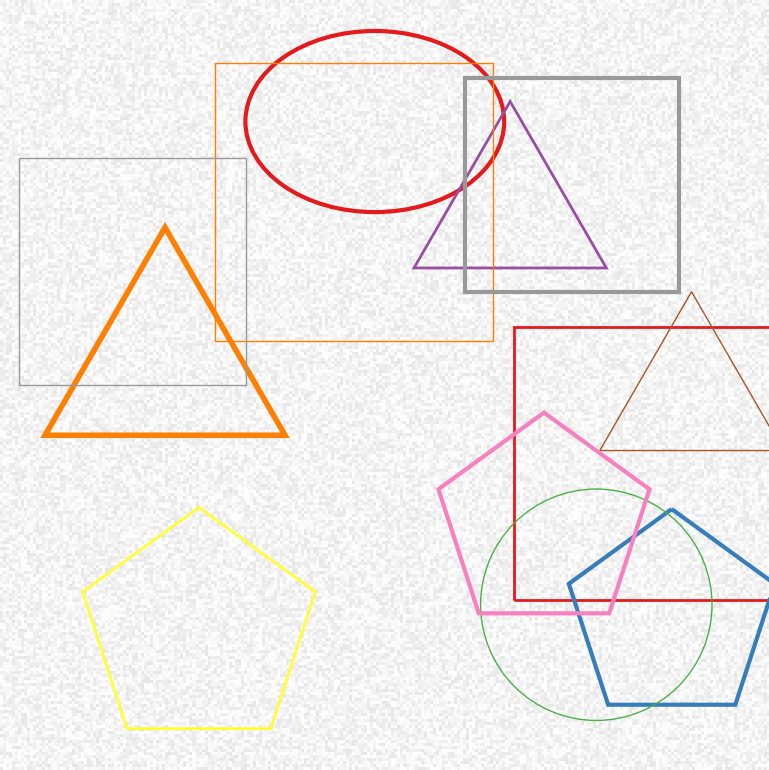[{"shape": "square", "thickness": 1, "radius": 0.89, "center": [0.845, 0.398]}, {"shape": "oval", "thickness": 1.5, "radius": 0.84, "center": [0.487, 0.842]}, {"shape": "pentagon", "thickness": 1.5, "radius": 0.7, "center": [0.872, 0.198]}, {"shape": "circle", "thickness": 0.5, "radius": 0.75, "center": [0.774, 0.215]}, {"shape": "triangle", "thickness": 1, "radius": 0.72, "center": [0.663, 0.724]}, {"shape": "square", "thickness": 0.5, "radius": 0.9, "center": [0.459, 0.738]}, {"shape": "triangle", "thickness": 2, "radius": 0.9, "center": [0.214, 0.525]}, {"shape": "pentagon", "thickness": 1, "radius": 0.79, "center": [0.258, 0.182]}, {"shape": "triangle", "thickness": 0.5, "radius": 0.69, "center": [0.898, 0.484]}, {"shape": "pentagon", "thickness": 1.5, "radius": 0.72, "center": [0.706, 0.32]}, {"shape": "square", "thickness": 1.5, "radius": 0.7, "center": [0.743, 0.76]}, {"shape": "square", "thickness": 0.5, "radius": 0.74, "center": [0.172, 0.647]}]